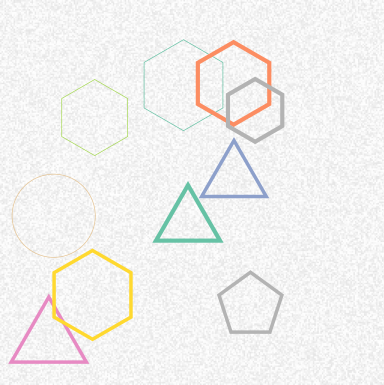[{"shape": "hexagon", "thickness": 0.5, "radius": 0.59, "center": [0.477, 0.779]}, {"shape": "triangle", "thickness": 3, "radius": 0.48, "center": [0.488, 0.423]}, {"shape": "hexagon", "thickness": 3, "radius": 0.54, "center": [0.607, 0.783]}, {"shape": "triangle", "thickness": 2.5, "radius": 0.48, "center": [0.608, 0.538]}, {"shape": "triangle", "thickness": 2.5, "radius": 0.56, "center": [0.127, 0.116]}, {"shape": "hexagon", "thickness": 0.5, "radius": 0.49, "center": [0.246, 0.695]}, {"shape": "hexagon", "thickness": 2.5, "radius": 0.58, "center": [0.24, 0.234]}, {"shape": "circle", "thickness": 0.5, "radius": 0.54, "center": [0.139, 0.44]}, {"shape": "pentagon", "thickness": 2.5, "radius": 0.43, "center": [0.65, 0.207]}, {"shape": "hexagon", "thickness": 3, "radius": 0.41, "center": [0.663, 0.713]}]